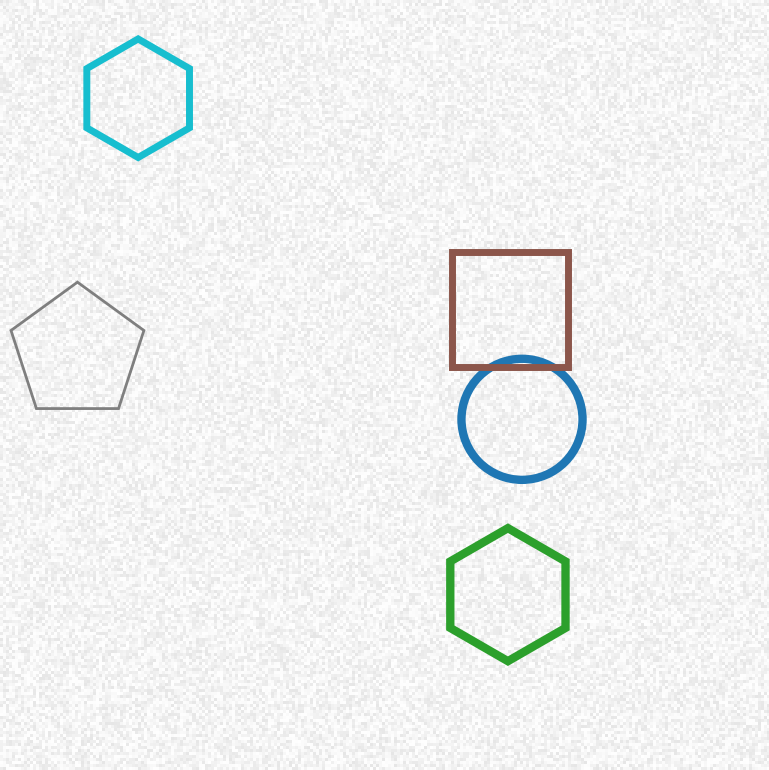[{"shape": "circle", "thickness": 3, "radius": 0.39, "center": [0.678, 0.455]}, {"shape": "hexagon", "thickness": 3, "radius": 0.43, "center": [0.66, 0.228]}, {"shape": "square", "thickness": 2.5, "radius": 0.38, "center": [0.662, 0.598]}, {"shape": "pentagon", "thickness": 1, "radius": 0.45, "center": [0.101, 0.543]}, {"shape": "hexagon", "thickness": 2.5, "radius": 0.38, "center": [0.179, 0.872]}]